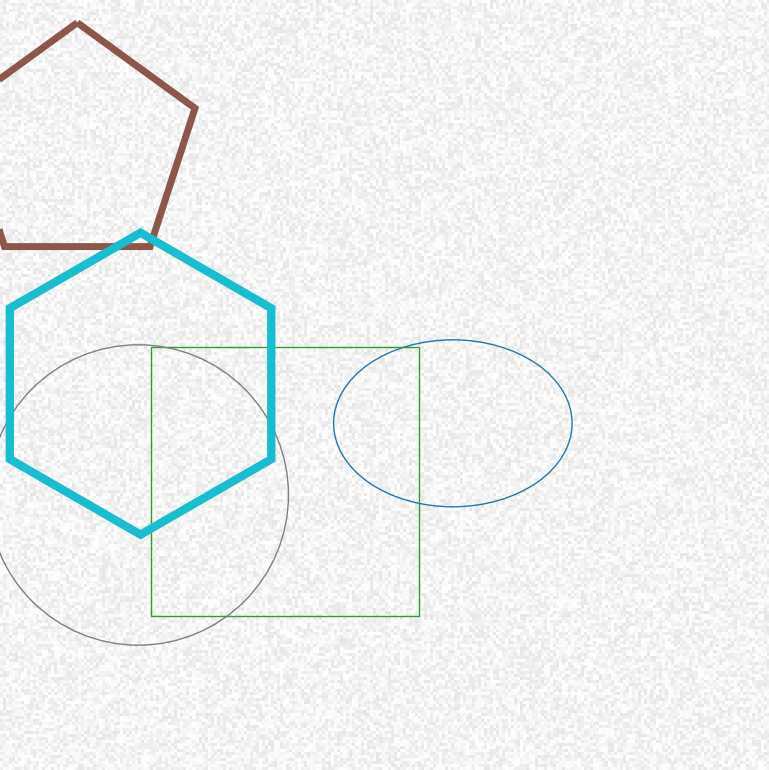[{"shape": "oval", "thickness": 0.5, "radius": 0.77, "center": [0.588, 0.45]}, {"shape": "square", "thickness": 0.5, "radius": 0.87, "center": [0.37, 0.375]}, {"shape": "pentagon", "thickness": 2.5, "radius": 0.8, "center": [0.1, 0.81]}, {"shape": "circle", "thickness": 0.5, "radius": 0.98, "center": [0.18, 0.357]}, {"shape": "hexagon", "thickness": 3, "radius": 0.98, "center": [0.183, 0.502]}]